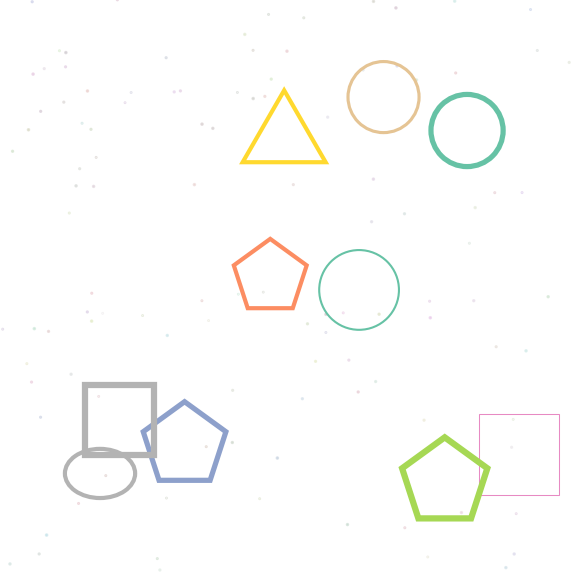[{"shape": "circle", "thickness": 1, "radius": 0.35, "center": [0.622, 0.497]}, {"shape": "circle", "thickness": 2.5, "radius": 0.31, "center": [0.809, 0.773]}, {"shape": "pentagon", "thickness": 2, "radius": 0.33, "center": [0.468, 0.519]}, {"shape": "pentagon", "thickness": 2.5, "radius": 0.38, "center": [0.32, 0.228]}, {"shape": "square", "thickness": 0.5, "radius": 0.35, "center": [0.899, 0.212]}, {"shape": "pentagon", "thickness": 3, "radius": 0.39, "center": [0.77, 0.164]}, {"shape": "triangle", "thickness": 2, "radius": 0.41, "center": [0.492, 0.76]}, {"shape": "circle", "thickness": 1.5, "radius": 0.31, "center": [0.664, 0.831]}, {"shape": "oval", "thickness": 2, "radius": 0.3, "center": [0.173, 0.179]}, {"shape": "square", "thickness": 3, "radius": 0.3, "center": [0.207, 0.272]}]